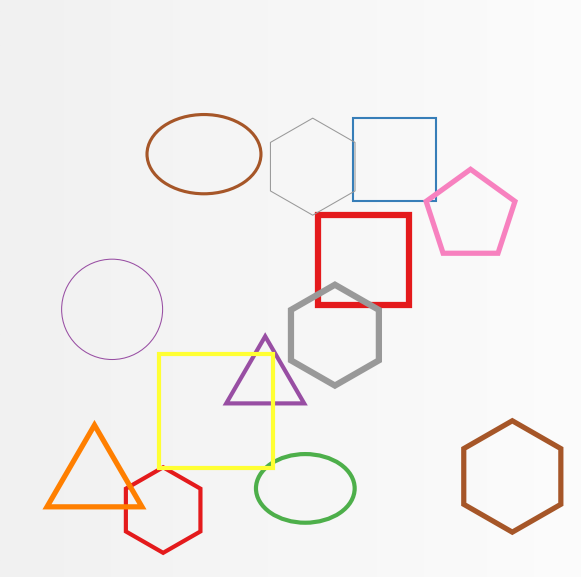[{"shape": "square", "thickness": 3, "radius": 0.39, "center": [0.625, 0.549]}, {"shape": "hexagon", "thickness": 2, "radius": 0.37, "center": [0.281, 0.116]}, {"shape": "square", "thickness": 1, "radius": 0.36, "center": [0.679, 0.722]}, {"shape": "oval", "thickness": 2, "radius": 0.42, "center": [0.525, 0.153]}, {"shape": "triangle", "thickness": 2, "radius": 0.39, "center": [0.456, 0.339]}, {"shape": "circle", "thickness": 0.5, "radius": 0.43, "center": [0.193, 0.463]}, {"shape": "triangle", "thickness": 2.5, "radius": 0.47, "center": [0.163, 0.169]}, {"shape": "square", "thickness": 2, "radius": 0.49, "center": [0.372, 0.288]}, {"shape": "hexagon", "thickness": 2.5, "radius": 0.48, "center": [0.881, 0.174]}, {"shape": "oval", "thickness": 1.5, "radius": 0.49, "center": [0.351, 0.732]}, {"shape": "pentagon", "thickness": 2.5, "radius": 0.4, "center": [0.81, 0.626]}, {"shape": "hexagon", "thickness": 0.5, "radius": 0.42, "center": [0.538, 0.711]}, {"shape": "hexagon", "thickness": 3, "radius": 0.44, "center": [0.576, 0.419]}]